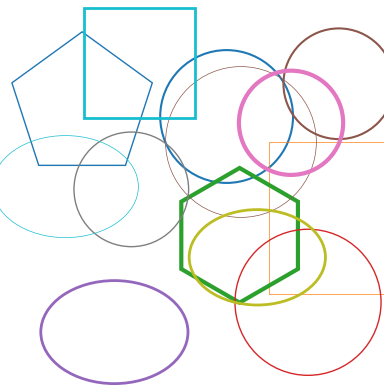[{"shape": "pentagon", "thickness": 1, "radius": 0.96, "center": [0.213, 0.726]}, {"shape": "circle", "thickness": 1.5, "radius": 0.86, "center": [0.589, 0.697]}, {"shape": "square", "thickness": 0.5, "radius": 0.99, "center": [0.897, 0.434]}, {"shape": "hexagon", "thickness": 3, "radius": 0.87, "center": [0.622, 0.389]}, {"shape": "circle", "thickness": 1, "radius": 0.95, "center": [0.8, 0.215]}, {"shape": "oval", "thickness": 2, "radius": 0.96, "center": [0.297, 0.137]}, {"shape": "circle", "thickness": 1.5, "radius": 0.72, "center": [0.88, 0.782]}, {"shape": "circle", "thickness": 0.5, "radius": 0.98, "center": [0.626, 0.631]}, {"shape": "circle", "thickness": 3, "radius": 0.68, "center": [0.756, 0.681]}, {"shape": "circle", "thickness": 1, "radius": 0.74, "center": [0.341, 0.508]}, {"shape": "oval", "thickness": 2, "radius": 0.88, "center": [0.668, 0.332]}, {"shape": "oval", "thickness": 0.5, "radius": 0.95, "center": [0.17, 0.515]}, {"shape": "square", "thickness": 2, "radius": 0.72, "center": [0.362, 0.836]}]